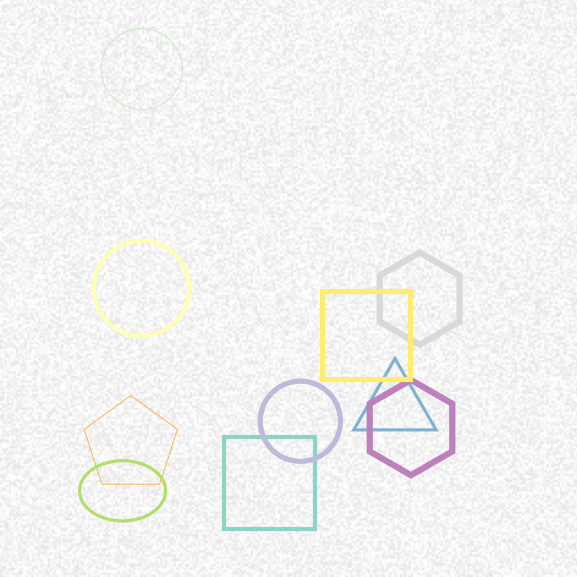[{"shape": "square", "thickness": 2, "radius": 0.4, "center": [0.467, 0.163]}, {"shape": "circle", "thickness": 2, "radius": 0.41, "center": [0.245, 0.5]}, {"shape": "circle", "thickness": 2.5, "radius": 0.35, "center": [0.52, 0.27]}, {"shape": "triangle", "thickness": 1.5, "radius": 0.41, "center": [0.684, 0.296]}, {"shape": "pentagon", "thickness": 0.5, "radius": 0.43, "center": [0.226, 0.229]}, {"shape": "oval", "thickness": 1.5, "radius": 0.37, "center": [0.212, 0.149]}, {"shape": "hexagon", "thickness": 3, "radius": 0.4, "center": [0.727, 0.482]}, {"shape": "hexagon", "thickness": 3, "radius": 0.41, "center": [0.712, 0.259]}, {"shape": "circle", "thickness": 0.5, "radius": 0.35, "center": [0.246, 0.88]}, {"shape": "square", "thickness": 2.5, "radius": 0.38, "center": [0.634, 0.419]}]